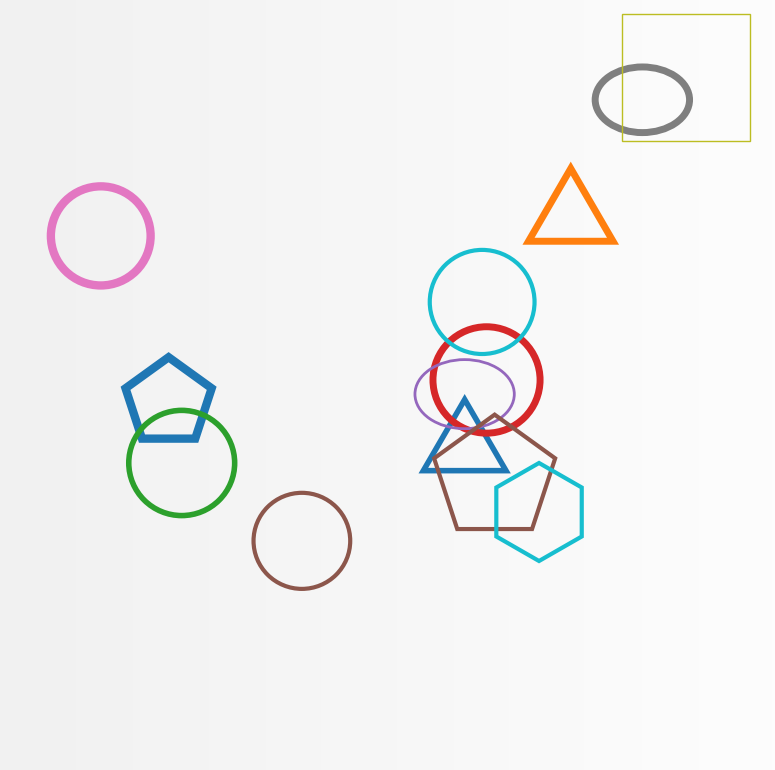[{"shape": "triangle", "thickness": 2, "radius": 0.31, "center": [0.6, 0.42]}, {"shape": "pentagon", "thickness": 3, "radius": 0.29, "center": [0.218, 0.478]}, {"shape": "triangle", "thickness": 2.5, "radius": 0.31, "center": [0.736, 0.718]}, {"shape": "circle", "thickness": 2, "radius": 0.34, "center": [0.234, 0.399]}, {"shape": "circle", "thickness": 2.5, "radius": 0.35, "center": [0.628, 0.507]}, {"shape": "oval", "thickness": 1, "radius": 0.32, "center": [0.6, 0.488]}, {"shape": "pentagon", "thickness": 1.5, "radius": 0.41, "center": [0.638, 0.379]}, {"shape": "circle", "thickness": 1.5, "radius": 0.31, "center": [0.39, 0.298]}, {"shape": "circle", "thickness": 3, "radius": 0.32, "center": [0.13, 0.694]}, {"shape": "oval", "thickness": 2.5, "radius": 0.3, "center": [0.829, 0.87]}, {"shape": "square", "thickness": 0.5, "radius": 0.41, "center": [0.886, 0.9]}, {"shape": "hexagon", "thickness": 1.5, "radius": 0.32, "center": [0.696, 0.335]}, {"shape": "circle", "thickness": 1.5, "radius": 0.34, "center": [0.622, 0.608]}]